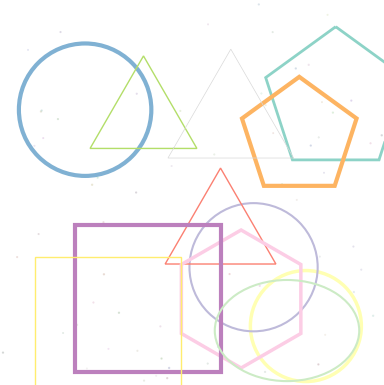[{"shape": "pentagon", "thickness": 2, "radius": 0.96, "center": [0.872, 0.739]}, {"shape": "circle", "thickness": 2.5, "radius": 0.72, "center": [0.794, 0.153]}, {"shape": "circle", "thickness": 1.5, "radius": 0.83, "center": [0.659, 0.306]}, {"shape": "triangle", "thickness": 1, "radius": 0.83, "center": [0.573, 0.397]}, {"shape": "circle", "thickness": 3, "radius": 0.86, "center": [0.221, 0.715]}, {"shape": "pentagon", "thickness": 3, "radius": 0.78, "center": [0.777, 0.644]}, {"shape": "triangle", "thickness": 1, "radius": 0.8, "center": [0.373, 0.695]}, {"shape": "hexagon", "thickness": 2.5, "radius": 0.9, "center": [0.626, 0.223]}, {"shape": "triangle", "thickness": 0.5, "radius": 0.94, "center": [0.599, 0.684]}, {"shape": "square", "thickness": 3, "radius": 0.95, "center": [0.384, 0.225]}, {"shape": "oval", "thickness": 1.5, "radius": 0.94, "center": [0.745, 0.141]}, {"shape": "square", "thickness": 1, "radius": 0.94, "center": [0.281, 0.143]}]